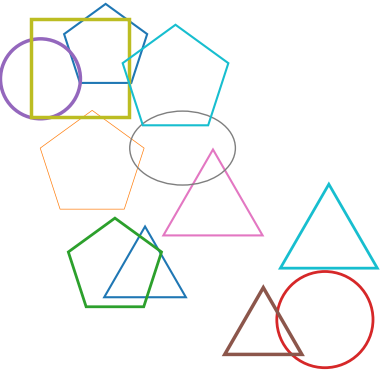[{"shape": "triangle", "thickness": 1.5, "radius": 0.61, "center": [0.377, 0.289]}, {"shape": "pentagon", "thickness": 1.5, "radius": 0.57, "center": [0.274, 0.876]}, {"shape": "pentagon", "thickness": 0.5, "radius": 0.71, "center": [0.239, 0.571]}, {"shape": "pentagon", "thickness": 2, "radius": 0.64, "center": [0.299, 0.306]}, {"shape": "circle", "thickness": 2, "radius": 0.62, "center": [0.844, 0.17]}, {"shape": "circle", "thickness": 2.5, "radius": 0.52, "center": [0.105, 0.795]}, {"shape": "triangle", "thickness": 2.5, "radius": 0.58, "center": [0.684, 0.137]}, {"shape": "triangle", "thickness": 1.5, "radius": 0.74, "center": [0.553, 0.463]}, {"shape": "oval", "thickness": 1, "radius": 0.69, "center": [0.474, 0.615]}, {"shape": "square", "thickness": 2.5, "radius": 0.63, "center": [0.208, 0.824]}, {"shape": "triangle", "thickness": 2, "radius": 0.73, "center": [0.854, 0.376]}, {"shape": "pentagon", "thickness": 1.5, "radius": 0.72, "center": [0.456, 0.791]}]